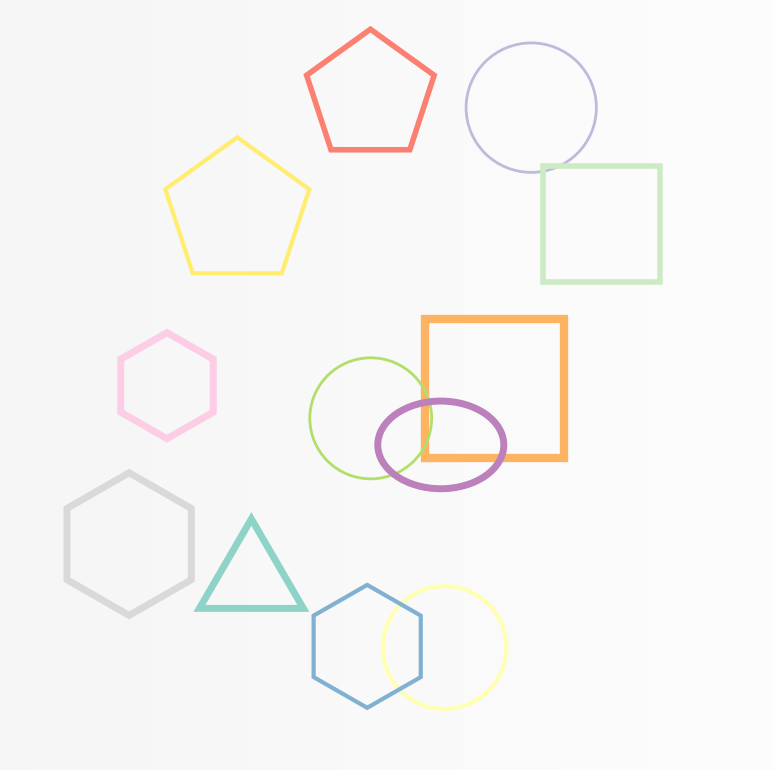[{"shape": "triangle", "thickness": 2.5, "radius": 0.39, "center": [0.324, 0.249]}, {"shape": "circle", "thickness": 1.5, "radius": 0.4, "center": [0.574, 0.159]}, {"shape": "circle", "thickness": 1, "radius": 0.42, "center": [0.685, 0.86]}, {"shape": "pentagon", "thickness": 2, "radius": 0.43, "center": [0.478, 0.876]}, {"shape": "hexagon", "thickness": 1.5, "radius": 0.4, "center": [0.474, 0.161]}, {"shape": "square", "thickness": 3, "radius": 0.45, "center": [0.638, 0.495]}, {"shape": "circle", "thickness": 1, "radius": 0.39, "center": [0.478, 0.457]}, {"shape": "hexagon", "thickness": 2.5, "radius": 0.34, "center": [0.215, 0.499]}, {"shape": "hexagon", "thickness": 2.5, "radius": 0.46, "center": [0.167, 0.293]}, {"shape": "oval", "thickness": 2.5, "radius": 0.41, "center": [0.569, 0.422]}, {"shape": "square", "thickness": 2, "radius": 0.38, "center": [0.776, 0.708]}, {"shape": "pentagon", "thickness": 1.5, "radius": 0.49, "center": [0.306, 0.724]}]